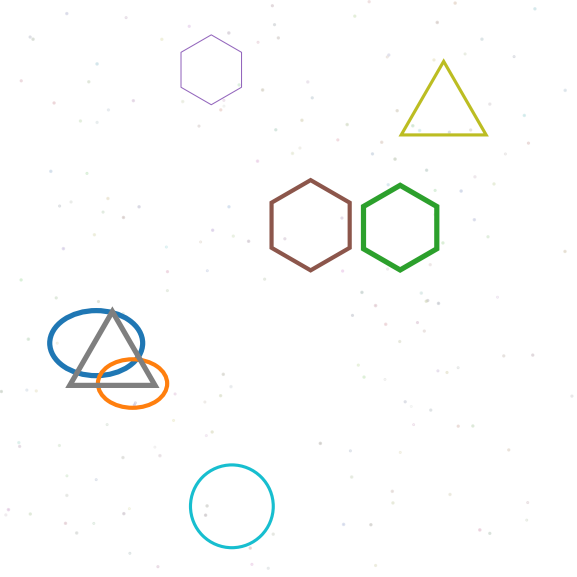[{"shape": "oval", "thickness": 2.5, "radius": 0.4, "center": [0.167, 0.405]}, {"shape": "oval", "thickness": 2, "radius": 0.3, "center": [0.23, 0.335]}, {"shape": "hexagon", "thickness": 2.5, "radius": 0.37, "center": [0.693, 0.605]}, {"shape": "hexagon", "thickness": 0.5, "radius": 0.3, "center": [0.366, 0.878]}, {"shape": "hexagon", "thickness": 2, "radius": 0.39, "center": [0.538, 0.609]}, {"shape": "triangle", "thickness": 2.5, "radius": 0.43, "center": [0.195, 0.374]}, {"shape": "triangle", "thickness": 1.5, "radius": 0.42, "center": [0.768, 0.808]}, {"shape": "circle", "thickness": 1.5, "radius": 0.36, "center": [0.402, 0.122]}]